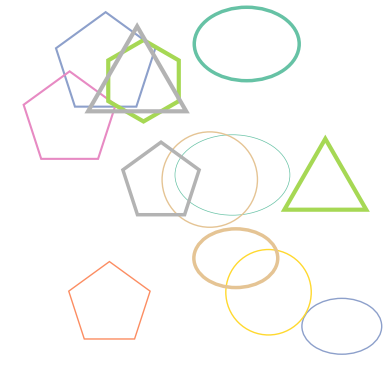[{"shape": "oval", "thickness": 0.5, "radius": 0.75, "center": [0.604, 0.546]}, {"shape": "oval", "thickness": 2.5, "radius": 0.68, "center": [0.641, 0.886]}, {"shape": "pentagon", "thickness": 1, "radius": 0.56, "center": [0.284, 0.209]}, {"shape": "pentagon", "thickness": 1.5, "radius": 0.68, "center": [0.274, 0.833]}, {"shape": "oval", "thickness": 1, "radius": 0.52, "center": [0.888, 0.152]}, {"shape": "pentagon", "thickness": 1.5, "radius": 0.63, "center": [0.181, 0.689]}, {"shape": "triangle", "thickness": 3, "radius": 0.61, "center": [0.845, 0.517]}, {"shape": "hexagon", "thickness": 3, "radius": 0.53, "center": [0.373, 0.79]}, {"shape": "circle", "thickness": 1, "radius": 0.55, "center": [0.697, 0.241]}, {"shape": "oval", "thickness": 2.5, "radius": 0.54, "center": [0.612, 0.329]}, {"shape": "circle", "thickness": 1, "radius": 0.62, "center": [0.545, 0.534]}, {"shape": "pentagon", "thickness": 2.5, "radius": 0.52, "center": [0.418, 0.527]}, {"shape": "triangle", "thickness": 3, "radius": 0.74, "center": [0.356, 0.784]}]